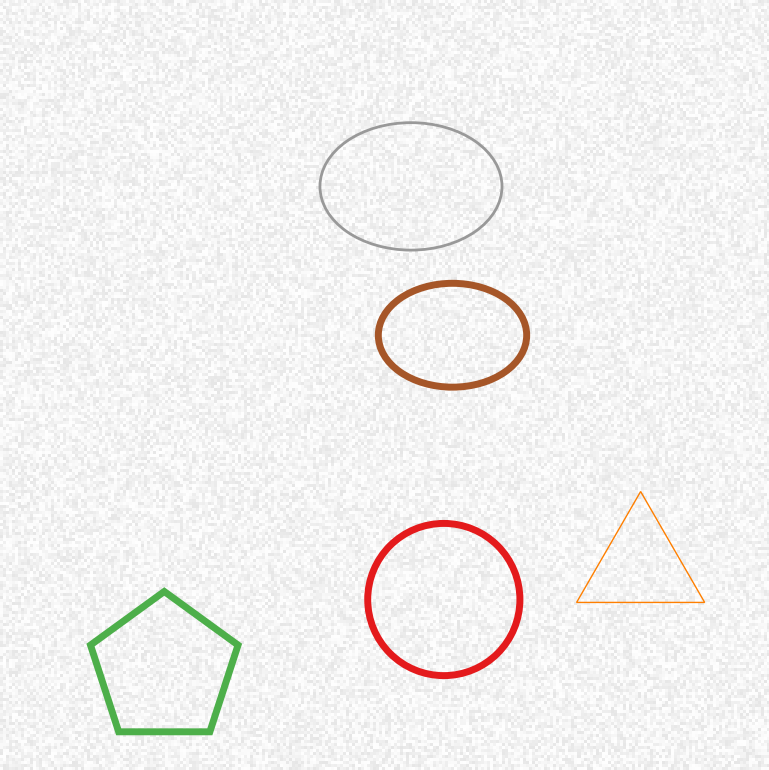[{"shape": "circle", "thickness": 2.5, "radius": 0.49, "center": [0.576, 0.221]}, {"shape": "pentagon", "thickness": 2.5, "radius": 0.5, "center": [0.213, 0.131]}, {"shape": "triangle", "thickness": 0.5, "radius": 0.48, "center": [0.832, 0.266]}, {"shape": "oval", "thickness": 2.5, "radius": 0.48, "center": [0.588, 0.565]}, {"shape": "oval", "thickness": 1, "radius": 0.59, "center": [0.534, 0.758]}]